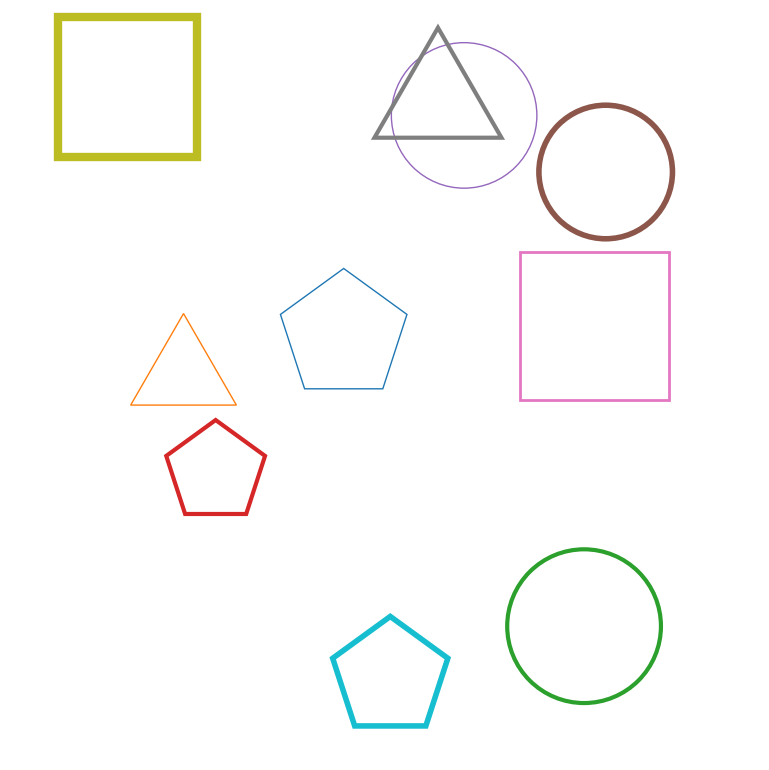[{"shape": "pentagon", "thickness": 0.5, "radius": 0.43, "center": [0.446, 0.565]}, {"shape": "triangle", "thickness": 0.5, "radius": 0.4, "center": [0.238, 0.514]}, {"shape": "circle", "thickness": 1.5, "radius": 0.5, "center": [0.759, 0.187]}, {"shape": "pentagon", "thickness": 1.5, "radius": 0.34, "center": [0.28, 0.387]}, {"shape": "circle", "thickness": 0.5, "radius": 0.47, "center": [0.603, 0.85]}, {"shape": "circle", "thickness": 2, "radius": 0.43, "center": [0.787, 0.777]}, {"shape": "square", "thickness": 1, "radius": 0.48, "center": [0.772, 0.576]}, {"shape": "triangle", "thickness": 1.5, "radius": 0.48, "center": [0.569, 0.869]}, {"shape": "square", "thickness": 3, "radius": 0.45, "center": [0.165, 0.887]}, {"shape": "pentagon", "thickness": 2, "radius": 0.39, "center": [0.507, 0.121]}]